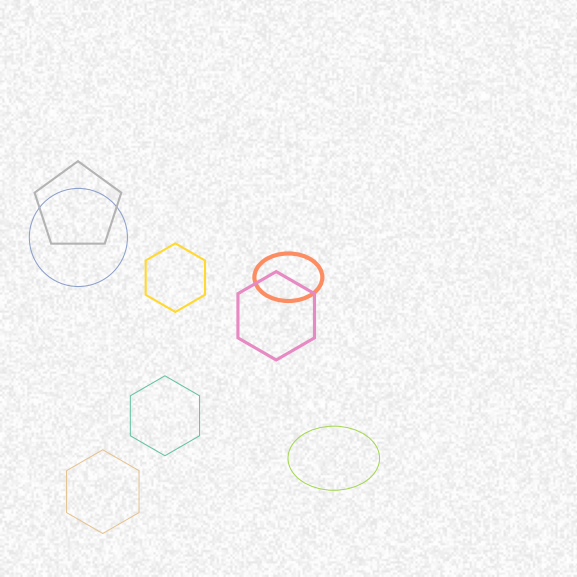[{"shape": "hexagon", "thickness": 0.5, "radius": 0.35, "center": [0.286, 0.279]}, {"shape": "oval", "thickness": 2, "radius": 0.29, "center": [0.499, 0.519]}, {"shape": "circle", "thickness": 0.5, "radius": 0.42, "center": [0.136, 0.588]}, {"shape": "hexagon", "thickness": 1.5, "radius": 0.38, "center": [0.478, 0.452]}, {"shape": "oval", "thickness": 0.5, "radius": 0.4, "center": [0.578, 0.206]}, {"shape": "hexagon", "thickness": 1, "radius": 0.3, "center": [0.304, 0.518]}, {"shape": "hexagon", "thickness": 0.5, "radius": 0.36, "center": [0.178, 0.148]}, {"shape": "pentagon", "thickness": 1, "radius": 0.39, "center": [0.135, 0.641]}]